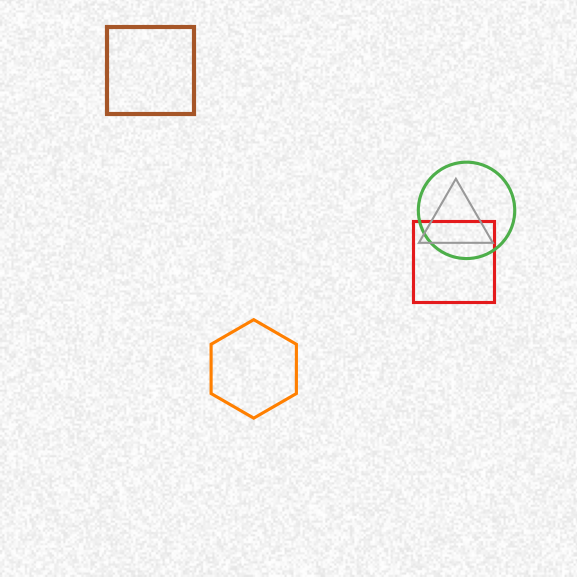[{"shape": "square", "thickness": 1.5, "radius": 0.35, "center": [0.786, 0.546]}, {"shape": "circle", "thickness": 1.5, "radius": 0.42, "center": [0.808, 0.635]}, {"shape": "hexagon", "thickness": 1.5, "radius": 0.43, "center": [0.439, 0.36]}, {"shape": "square", "thickness": 2, "radius": 0.38, "center": [0.261, 0.876]}, {"shape": "triangle", "thickness": 1, "radius": 0.37, "center": [0.789, 0.616]}]